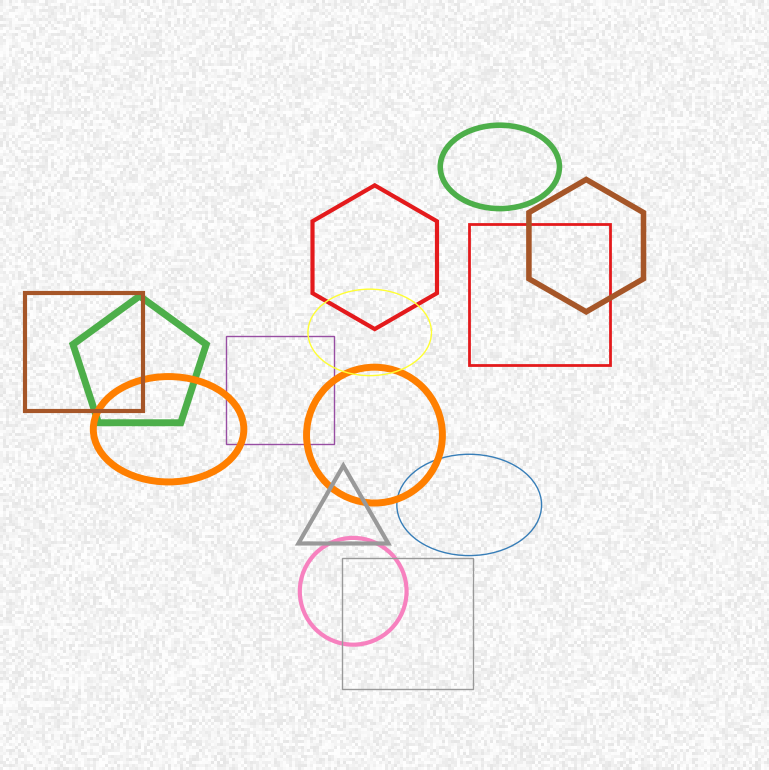[{"shape": "square", "thickness": 1, "radius": 0.46, "center": [0.701, 0.617]}, {"shape": "hexagon", "thickness": 1.5, "radius": 0.47, "center": [0.487, 0.666]}, {"shape": "oval", "thickness": 0.5, "radius": 0.47, "center": [0.609, 0.344]}, {"shape": "pentagon", "thickness": 2.5, "radius": 0.45, "center": [0.181, 0.525]}, {"shape": "oval", "thickness": 2, "radius": 0.39, "center": [0.649, 0.783]}, {"shape": "square", "thickness": 0.5, "radius": 0.35, "center": [0.364, 0.494]}, {"shape": "oval", "thickness": 2.5, "radius": 0.49, "center": [0.219, 0.443]}, {"shape": "circle", "thickness": 2.5, "radius": 0.44, "center": [0.486, 0.435]}, {"shape": "oval", "thickness": 0.5, "radius": 0.4, "center": [0.48, 0.568]}, {"shape": "hexagon", "thickness": 2, "radius": 0.43, "center": [0.761, 0.681]}, {"shape": "square", "thickness": 1.5, "radius": 0.38, "center": [0.109, 0.543]}, {"shape": "circle", "thickness": 1.5, "radius": 0.35, "center": [0.459, 0.232]}, {"shape": "triangle", "thickness": 1.5, "radius": 0.34, "center": [0.446, 0.328]}, {"shape": "square", "thickness": 0.5, "radius": 0.43, "center": [0.529, 0.19]}]